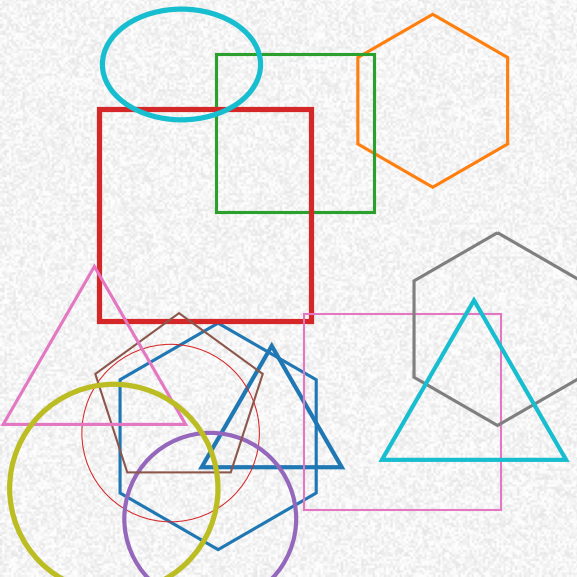[{"shape": "triangle", "thickness": 2, "radius": 0.7, "center": [0.471, 0.26]}, {"shape": "hexagon", "thickness": 1.5, "radius": 0.98, "center": [0.378, 0.244]}, {"shape": "hexagon", "thickness": 1.5, "radius": 0.75, "center": [0.749, 0.825]}, {"shape": "square", "thickness": 1.5, "radius": 0.69, "center": [0.511, 0.769]}, {"shape": "circle", "thickness": 0.5, "radius": 0.77, "center": [0.295, 0.249]}, {"shape": "square", "thickness": 2.5, "radius": 0.92, "center": [0.356, 0.626]}, {"shape": "circle", "thickness": 2, "radius": 0.74, "center": [0.364, 0.101]}, {"shape": "pentagon", "thickness": 1, "radius": 0.76, "center": [0.31, 0.304]}, {"shape": "triangle", "thickness": 1.5, "radius": 0.91, "center": [0.163, 0.355]}, {"shape": "square", "thickness": 1, "radius": 0.85, "center": [0.697, 0.285]}, {"shape": "hexagon", "thickness": 1.5, "radius": 0.83, "center": [0.862, 0.429]}, {"shape": "circle", "thickness": 2.5, "radius": 0.9, "center": [0.197, 0.153]}, {"shape": "oval", "thickness": 2.5, "radius": 0.68, "center": [0.314, 0.888]}, {"shape": "triangle", "thickness": 2, "radius": 0.92, "center": [0.821, 0.295]}]